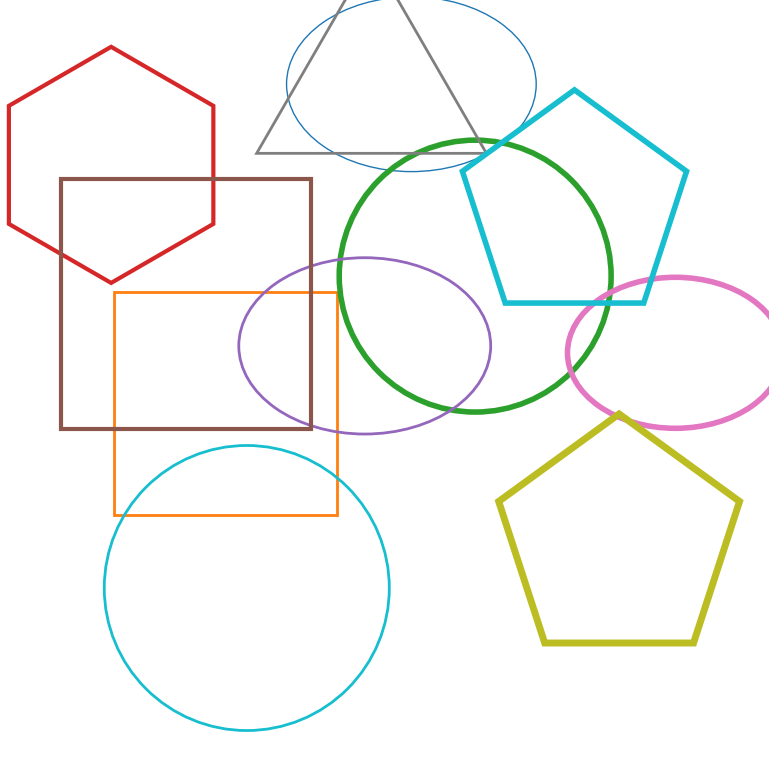[{"shape": "oval", "thickness": 0.5, "radius": 0.81, "center": [0.534, 0.891]}, {"shape": "square", "thickness": 1, "radius": 0.72, "center": [0.293, 0.475]}, {"shape": "circle", "thickness": 2, "radius": 0.88, "center": [0.617, 0.641]}, {"shape": "hexagon", "thickness": 1.5, "radius": 0.77, "center": [0.144, 0.786]}, {"shape": "oval", "thickness": 1, "radius": 0.82, "center": [0.474, 0.551]}, {"shape": "square", "thickness": 1.5, "radius": 0.81, "center": [0.241, 0.605]}, {"shape": "oval", "thickness": 2, "radius": 0.7, "center": [0.877, 0.542]}, {"shape": "triangle", "thickness": 1, "radius": 0.86, "center": [0.483, 0.887]}, {"shape": "pentagon", "thickness": 2.5, "radius": 0.82, "center": [0.804, 0.298]}, {"shape": "pentagon", "thickness": 2, "radius": 0.77, "center": [0.746, 0.73]}, {"shape": "circle", "thickness": 1, "radius": 0.93, "center": [0.32, 0.236]}]